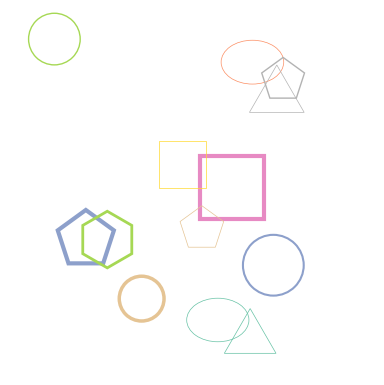[{"shape": "triangle", "thickness": 0.5, "radius": 0.39, "center": [0.65, 0.121]}, {"shape": "oval", "thickness": 0.5, "radius": 0.4, "center": [0.566, 0.169]}, {"shape": "oval", "thickness": 0.5, "radius": 0.41, "center": [0.656, 0.839]}, {"shape": "pentagon", "thickness": 3, "radius": 0.38, "center": [0.223, 0.378]}, {"shape": "circle", "thickness": 1.5, "radius": 0.39, "center": [0.71, 0.311]}, {"shape": "square", "thickness": 3, "radius": 0.41, "center": [0.602, 0.512]}, {"shape": "circle", "thickness": 1, "radius": 0.34, "center": [0.141, 0.899]}, {"shape": "hexagon", "thickness": 2, "radius": 0.37, "center": [0.279, 0.378]}, {"shape": "square", "thickness": 0.5, "radius": 0.3, "center": [0.474, 0.573]}, {"shape": "circle", "thickness": 2.5, "radius": 0.29, "center": [0.368, 0.224]}, {"shape": "pentagon", "thickness": 0.5, "radius": 0.3, "center": [0.524, 0.406]}, {"shape": "triangle", "thickness": 0.5, "radius": 0.41, "center": [0.719, 0.749]}, {"shape": "pentagon", "thickness": 1, "radius": 0.29, "center": [0.735, 0.792]}]